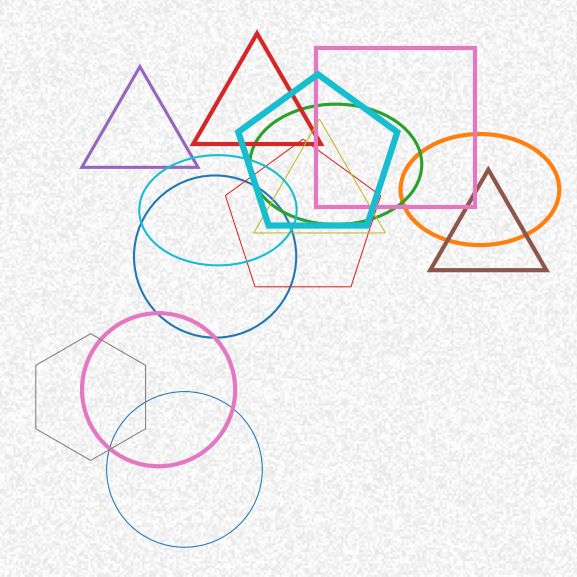[{"shape": "circle", "thickness": 0.5, "radius": 0.67, "center": [0.319, 0.186]}, {"shape": "circle", "thickness": 1, "radius": 0.7, "center": [0.372, 0.555]}, {"shape": "oval", "thickness": 2, "radius": 0.69, "center": [0.831, 0.671]}, {"shape": "oval", "thickness": 1.5, "radius": 0.74, "center": [0.581, 0.715]}, {"shape": "pentagon", "thickness": 0.5, "radius": 0.71, "center": [0.525, 0.617]}, {"shape": "triangle", "thickness": 2, "radius": 0.64, "center": [0.445, 0.814]}, {"shape": "triangle", "thickness": 1.5, "radius": 0.58, "center": [0.242, 0.767]}, {"shape": "triangle", "thickness": 2, "radius": 0.58, "center": [0.846, 0.589]}, {"shape": "square", "thickness": 2, "radius": 0.69, "center": [0.685, 0.778]}, {"shape": "circle", "thickness": 2, "radius": 0.66, "center": [0.275, 0.324]}, {"shape": "hexagon", "thickness": 0.5, "radius": 0.55, "center": [0.157, 0.312]}, {"shape": "triangle", "thickness": 0.5, "radius": 0.66, "center": [0.553, 0.662]}, {"shape": "pentagon", "thickness": 3, "radius": 0.72, "center": [0.55, 0.726]}, {"shape": "oval", "thickness": 1, "radius": 0.68, "center": [0.377, 0.635]}]